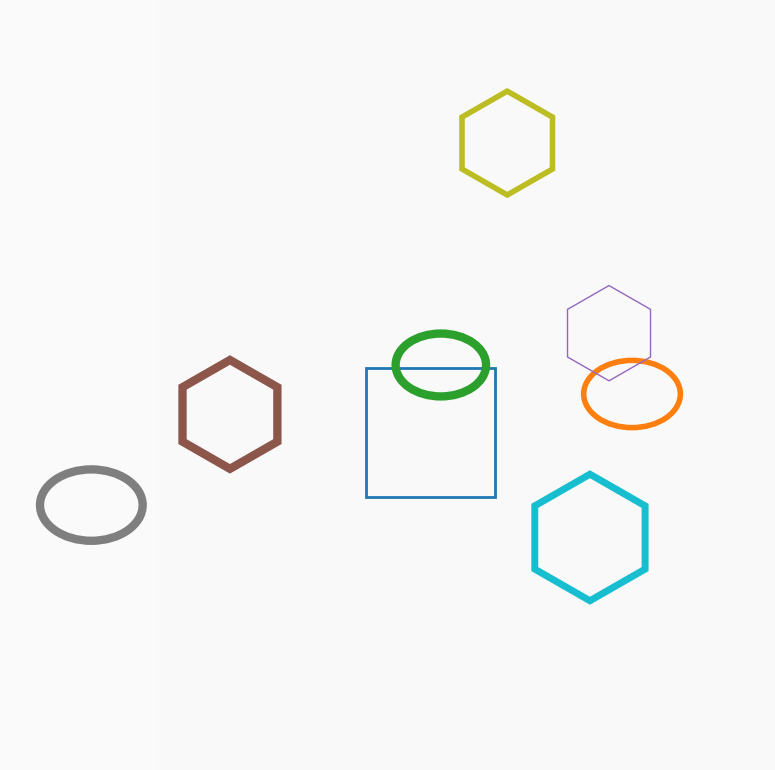[{"shape": "square", "thickness": 1, "radius": 0.42, "center": [0.555, 0.438]}, {"shape": "oval", "thickness": 2, "radius": 0.31, "center": [0.816, 0.488]}, {"shape": "oval", "thickness": 3, "radius": 0.29, "center": [0.569, 0.526]}, {"shape": "hexagon", "thickness": 0.5, "radius": 0.31, "center": [0.786, 0.567]}, {"shape": "hexagon", "thickness": 3, "radius": 0.35, "center": [0.297, 0.462]}, {"shape": "oval", "thickness": 3, "radius": 0.33, "center": [0.118, 0.344]}, {"shape": "hexagon", "thickness": 2, "radius": 0.34, "center": [0.655, 0.814]}, {"shape": "hexagon", "thickness": 2.5, "radius": 0.41, "center": [0.761, 0.302]}]